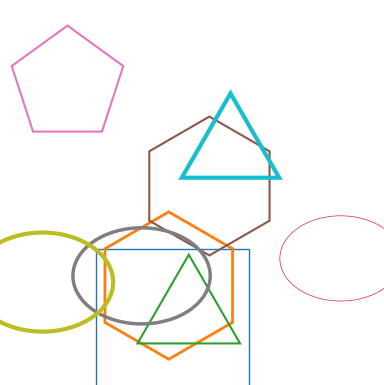[{"shape": "square", "thickness": 1, "radius": 0.99, "center": [0.448, 0.154]}, {"shape": "hexagon", "thickness": 2, "radius": 0.96, "center": [0.438, 0.258]}, {"shape": "triangle", "thickness": 1.5, "radius": 0.77, "center": [0.49, 0.185]}, {"shape": "oval", "thickness": 0.5, "radius": 0.79, "center": [0.885, 0.329]}, {"shape": "hexagon", "thickness": 1.5, "radius": 0.9, "center": [0.544, 0.517]}, {"shape": "pentagon", "thickness": 1.5, "radius": 0.76, "center": [0.175, 0.781]}, {"shape": "oval", "thickness": 2.5, "radius": 0.89, "center": [0.368, 0.284]}, {"shape": "oval", "thickness": 3, "radius": 0.92, "center": [0.11, 0.267]}, {"shape": "triangle", "thickness": 3, "radius": 0.73, "center": [0.599, 0.611]}]